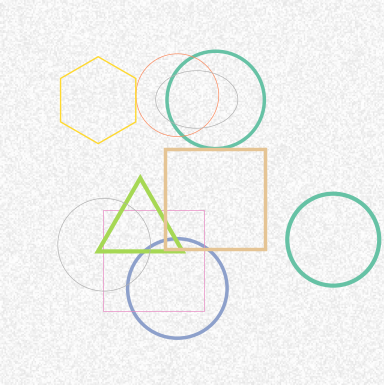[{"shape": "circle", "thickness": 3, "radius": 0.6, "center": [0.866, 0.377]}, {"shape": "circle", "thickness": 2.5, "radius": 0.63, "center": [0.56, 0.74]}, {"shape": "circle", "thickness": 0.5, "radius": 0.54, "center": [0.461, 0.753]}, {"shape": "circle", "thickness": 2.5, "radius": 0.65, "center": [0.461, 0.251]}, {"shape": "square", "thickness": 0.5, "radius": 0.66, "center": [0.398, 0.324]}, {"shape": "triangle", "thickness": 3, "radius": 0.63, "center": [0.364, 0.411]}, {"shape": "hexagon", "thickness": 1, "radius": 0.56, "center": [0.255, 0.74]}, {"shape": "square", "thickness": 2.5, "radius": 0.65, "center": [0.559, 0.482]}, {"shape": "circle", "thickness": 0.5, "radius": 0.6, "center": [0.271, 0.364]}, {"shape": "oval", "thickness": 0.5, "radius": 0.53, "center": [0.511, 0.742]}]